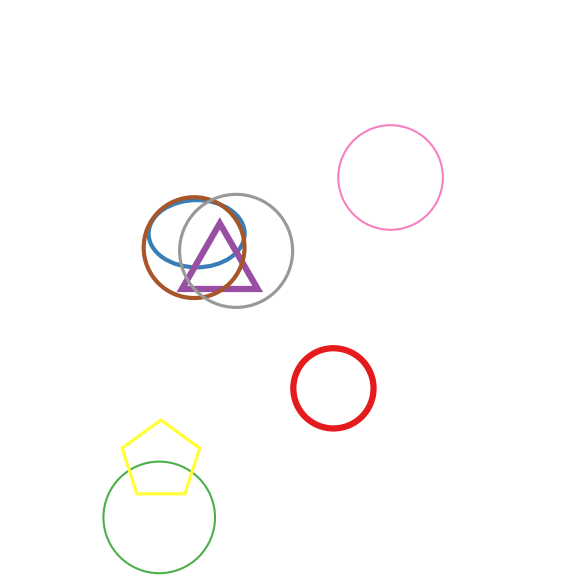[{"shape": "circle", "thickness": 3, "radius": 0.35, "center": [0.577, 0.327]}, {"shape": "oval", "thickness": 2, "radius": 0.42, "center": [0.34, 0.594]}, {"shape": "circle", "thickness": 1, "radius": 0.48, "center": [0.276, 0.103]}, {"shape": "triangle", "thickness": 3, "radius": 0.38, "center": [0.381, 0.537]}, {"shape": "pentagon", "thickness": 1.5, "radius": 0.35, "center": [0.279, 0.201]}, {"shape": "circle", "thickness": 2, "radius": 0.44, "center": [0.336, 0.57]}, {"shape": "circle", "thickness": 1, "radius": 0.45, "center": [0.676, 0.692]}, {"shape": "circle", "thickness": 1.5, "radius": 0.49, "center": [0.409, 0.565]}]